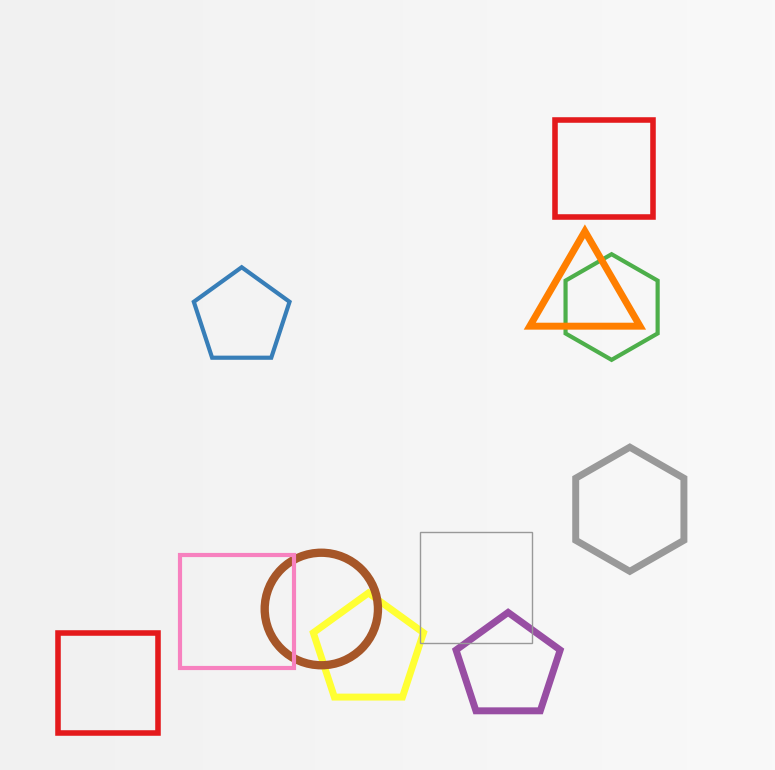[{"shape": "square", "thickness": 2, "radius": 0.31, "center": [0.779, 0.781]}, {"shape": "square", "thickness": 2, "radius": 0.32, "center": [0.139, 0.113]}, {"shape": "pentagon", "thickness": 1.5, "radius": 0.32, "center": [0.312, 0.588]}, {"shape": "hexagon", "thickness": 1.5, "radius": 0.34, "center": [0.789, 0.601]}, {"shape": "pentagon", "thickness": 2.5, "radius": 0.35, "center": [0.656, 0.134]}, {"shape": "triangle", "thickness": 2.5, "radius": 0.41, "center": [0.755, 0.617]}, {"shape": "pentagon", "thickness": 2.5, "radius": 0.37, "center": [0.475, 0.155]}, {"shape": "circle", "thickness": 3, "radius": 0.37, "center": [0.415, 0.209]}, {"shape": "square", "thickness": 1.5, "radius": 0.37, "center": [0.306, 0.206]}, {"shape": "hexagon", "thickness": 2.5, "radius": 0.4, "center": [0.813, 0.339]}, {"shape": "square", "thickness": 0.5, "radius": 0.36, "center": [0.614, 0.237]}]